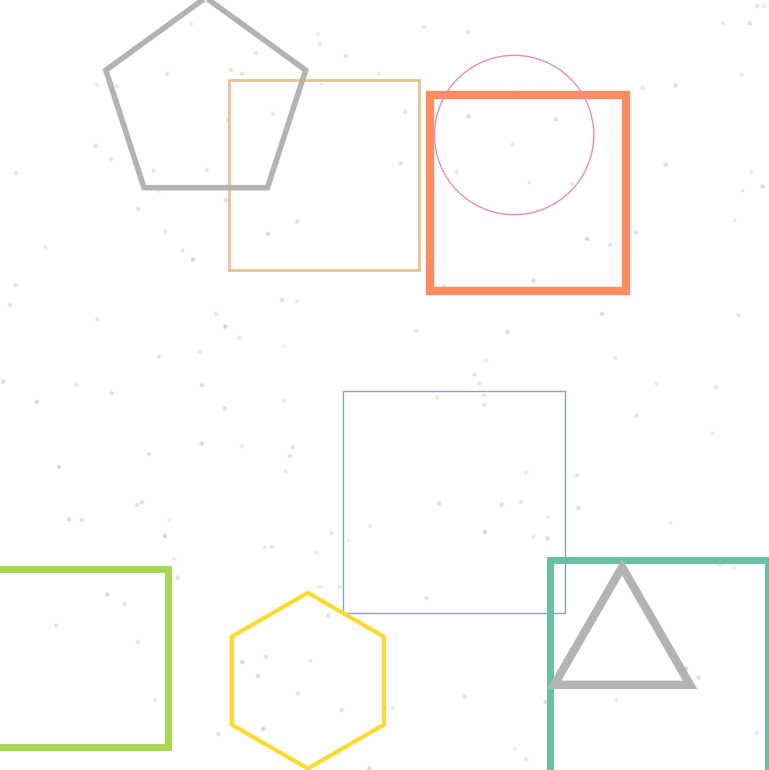[{"shape": "square", "thickness": 2.5, "radius": 0.71, "center": [0.856, 0.132]}, {"shape": "square", "thickness": 3, "radius": 0.64, "center": [0.686, 0.749]}, {"shape": "square", "thickness": 0.5, "radius": 0.72, "center": [0.59, 0.348]}, {"shape": "circle", "thickness": 0.5, "radius": 0.52, "center": [0.668, 0.825]}, {"shape": "square", "thickness": 2.5, "radius": 0.58, "center": [0.102, 0.145]}, {"shape": "hexagon", "thickness": 1.5, "radius": 0.57, "center": [0.4, 0.116]}, {"shape": "square", "thickness": 1, "radius": 0.62, "center": [0.421, 0.773]}, {"shape": "pentagon", "thickness": 2, "radius": 0.68, "center": [0.267, 0.867]}, {"shape": "triangle", "thickness": 3, "radius": 0.51, "center": [0.808, 0.162]}]